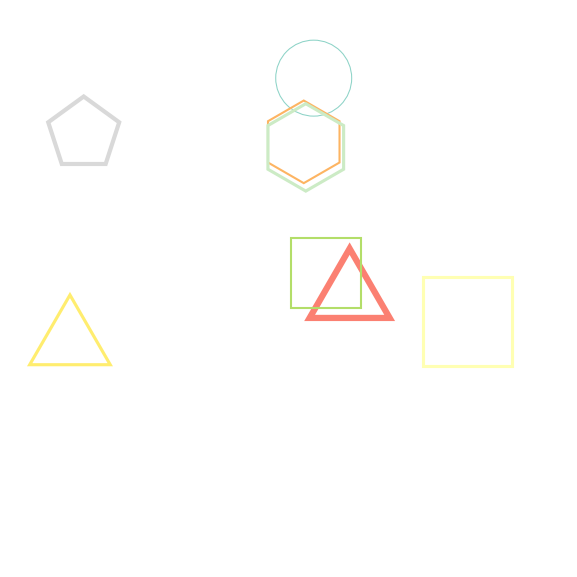[{"shape": "circle", "thickness": 0.5, "radius": 0.33, "center": [0.543, 0.864]}, {"shape": "square", "thickness": 1.5, "radius": 0.38, "center": [0.81, 0.442]}, {"shape": "triangle", "thickness": 3, "radius": 0.4, "center": [0.605, 0.489]}, {"shape": "hexagon", "thickness": 1, "radius": 0.36, "center": [0.526, 0.754]}, {"shape": "square", "thickness": 1, "radius": 0.3, "center": [0.564, 0.527]}, {"shape": "pentagon", "thickness": 2, "radius": 0.32, "center": [0.145, 0.767]}, {"shape": "hexagon", "thickness": 1.5, "radius": 0.38, "center": [0.529, 0.744]}, {"shape": "triangle", "thickness": 1.5, "radius": 0.4, "center": [0.121, 0.408]}]